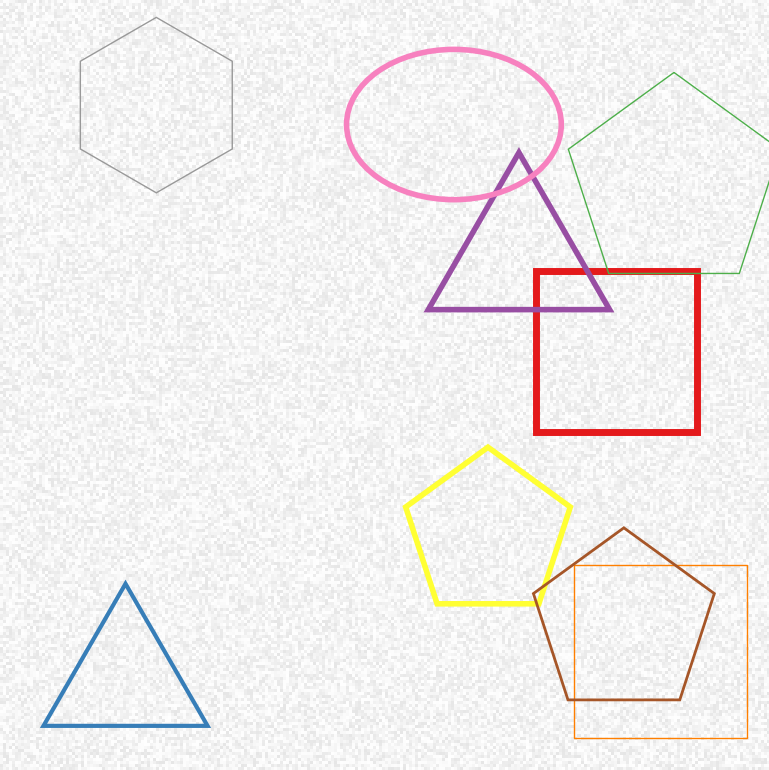[{"shape": "square", "thickness": 2.5, "radius": 0.52, "center": [0.801, 0.544]}, {"shape": "triangle", "thickness": 1.5, "radius": 0.62, "center": [0.163, 0.119]}, {"shape": "pentagon", "thickness": 0.5, "radius": 0.72, "center": [0.875, 0.762]}, {"shape": "triangle", "thickness": 2, "radius": 0.68, "center": [0.674, 0.666]}, {"shape": "square", "thickness": 0.5, "radius": 0.56, "center": [0.858, 0.154]}, {"shape": "pentagon", "thickness": 2, "radius": 0.56, "center": [0.634, 0.307]}, {"shape": "pentagon", "thickness": 1, "radius": 0.62, "center": [0.81, 0.191]}, {"shape": "oval", "thickness": 2, "radius": 0.7, "center": [0.59, 0.838]}, {"shape": "hexagon", "thickness": 0.5, "radius": 0.57, "center": [0.203, 0.864]}]